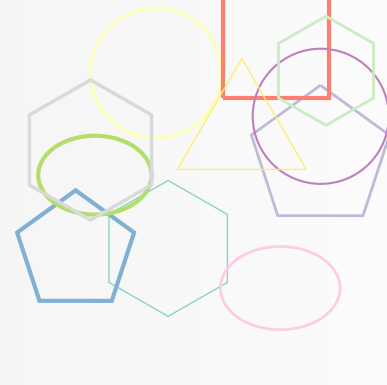[{"shape": "hexagon", "thickness": 1, "radius": 0.88, "center": [0.434, 0.355]}, {"shape": "circle", "thickness": 2, "radius": 0.84, "center": [0.403, 0.81]}, {"shape": "pentagon", "thickness": 2, "radius": 0.94, "center": [0.827, 0.591]}, {"shape": "square", "thickness": 3, "radius": 0.69, "center": [0.712, 0.882]}, {"shape": "pentagon", "thickness": 3, "radius": 0.79, "center": [0.195, 0.347]}, {"shape": "oval", "thickness": 3, "radius": 0.73, "center": [0.245, 0.545]}, {"shape": "oval", "thickness": 2, "radius": 0.77, "center": [0.723, 0.252]}, {"shape": "hexagon", "thickness": 2.5, "radius": 0.91, "center": [0.234, 0.61]}, {"shape": "circle", "thickness": 1.5, "radius": 0.88, "center": [0.828, 0.698]}, {"shape": "hexagon", "thickness": 2, "radius": 0.71, "center": [0.841, 0.816]}, {"shape": "triangle", "thickness": 1, "radius": 0.96, "center": [0.624, 0.656]}]